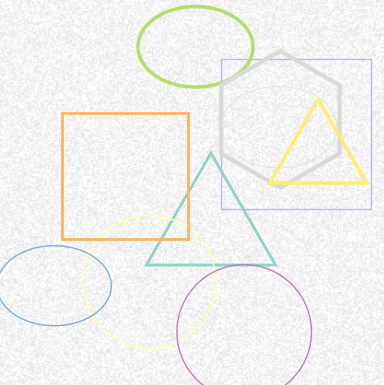[{"shape": "triangle", "thickness": 2, "radius": 0.97, "center": [0.548, 0.408]}, {"shape": "circle", "thickness": 1, "radius": 0.86, "center": [0.388, 0.268]}, {"shape": "square", "thickness": 1, "radius": 0.97, "center": [0.769, 0.652]}, {"shape": "oval", "thickness": 1, "radius": 0.74, "center": [0.141, 0.258]}, {"shape": "square", "thickness": 2, "radius": 0.82, "center": [0.324, 0.542]}, {"shape": "oval", "thickness": 2.5, "radius": 0.75, "center": [0.508, 0.878]}, {"shape": "hexagon", "thickness": 3, "radius": 0.89, "center": [0.728, 0.69]}, {"shape": "circle", "thickness": 1, "radius": 0.87, "center": [0.634, 0.138]}, {"shape": "oval", "thickness": 0.5, "radius": 0.76, "center": [0.724, 0.67]}, {"shape": "triangle", "thickness": 2.5, "radius": 0.73, "center": [0.826, 0.597]}]